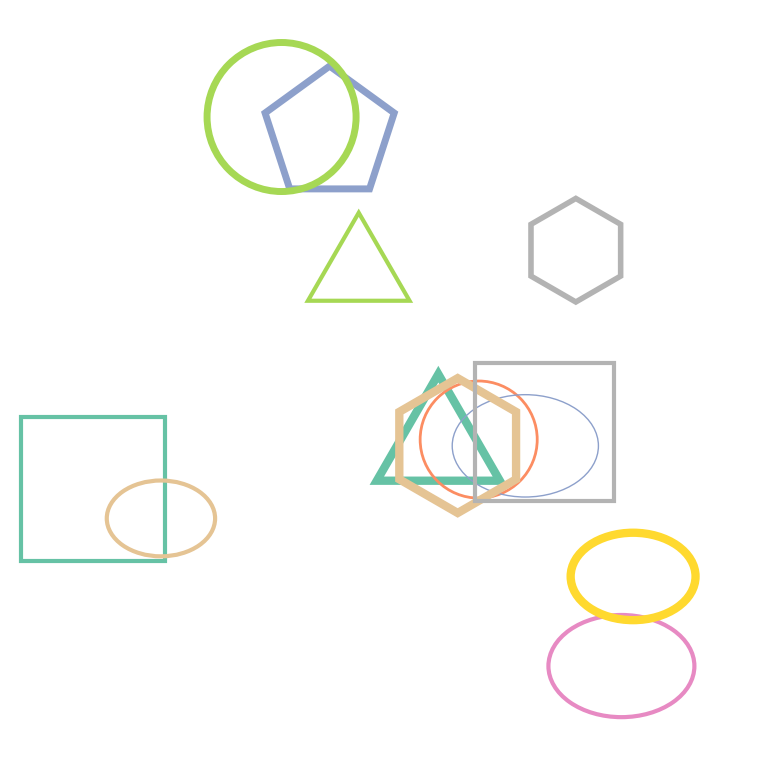[{"shape": "square", "thickness": 1.5, "radius": 0.47, "center": [0.121, 0.365]}, {"shape": "triangle", "thickness": 3, "radius": 0.46, "center": [0.569, 0.422]}, {"shape": "circle", "thickness": 1, "radius": 0.38, "center": [0.622, 0.429]}, {"shape": "pentagon", "thickness": 2.5, "radius": 0.44, "center": [0.428, 0.826]}, {"shape": "oval", "thickness": 0.5, "radius": 0.47, "center": [0.682, 0.421]}, {"shape": "oval", "thickness": 1.5, "radius": 0.47, "center": [0.807, 0.135]}, {"shape": "circle", "thickness": 2.5, "radius": 0.48, "center": [0.366, 0.848]}, {"shape": "triangle", "thickness": 1.5, "radius": 0.38, "center": [0.466, 0.648]}, {"shape": "oval", "thickness": 3, "radius": 0.41, "center": [0.822, 0.251]}, {"shape": "hexagon", "thickness": 3, "radius": 0.44, "center": [0.594, 0.421]}, {"shape": "oval", "thickness": 1.5, "radius": 0.35, "center": [0.209, 0.327]}, {"shape": "square", "thickness": 1.5, "radius": 0.45, "center": [0.707, 0.439]}, {"shape": "hexagon", "thickness": 2, "radius": 0.34, "center": [0.748, 0.675]}]